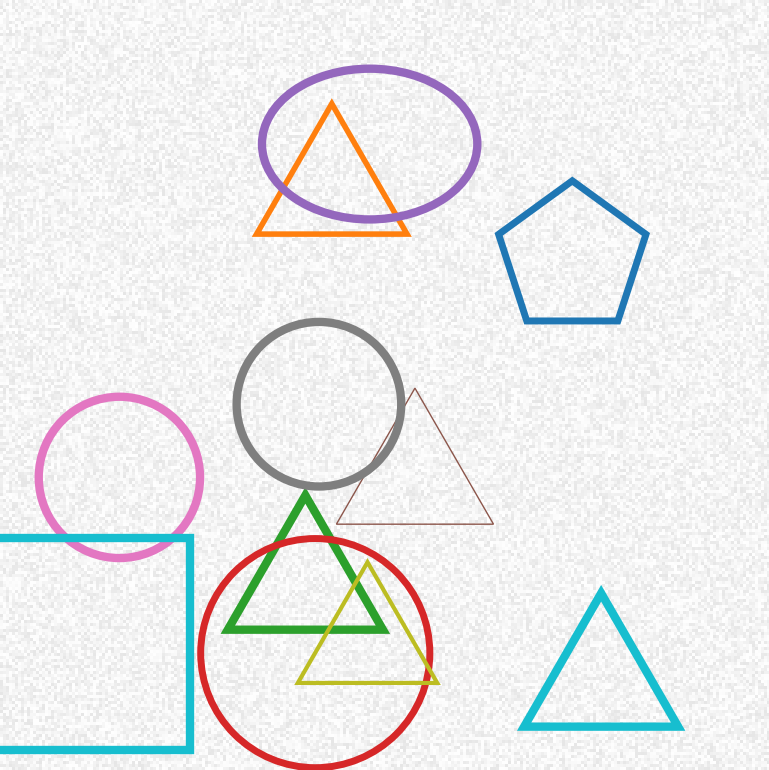[{"shape": "pentagon", "thickness": 2.5, "radius": 0.5, "center": [0.743, 0.665]}, {"shape": "triangle", "thickness": 2, "radius": 0.56, "center": [0.431, 0.752]}, {"shape": "triangle", "thickness": 3, "radius": 0.58, "center": [0.397, 0.24]}, {"shape": "circle", "thickness": 2.5, "radius": 0.74, "center": [0.409, 0.152]}, {"shape": "oval", "thickness": 3, "radius": 0.7, "center": [0.48, 0.813]}, {"shape": "triangle", "thickness": 0.5, "radius": 0.59, "center": [0.539, 0.378]}, {"shape": "circle", "thickness": 3, "radius": 0.52, "center": [0.155, 0.38]}, {"shape": "circle", "thickness": 3, "radius": 0.53, "center": [0.414, 0.475]}, {"shape": "triangle", "thickness": 1.5, "radius": 0.52, "center": [0.477, 0.165]}, {"shape": "square", "thickness": 3, "radius": 0.69, "center": [0.109, 0.163]}, {"shape": "triangle", "thickness": 3, "radius": 0.58, "center": [0.781, 0.114]}]